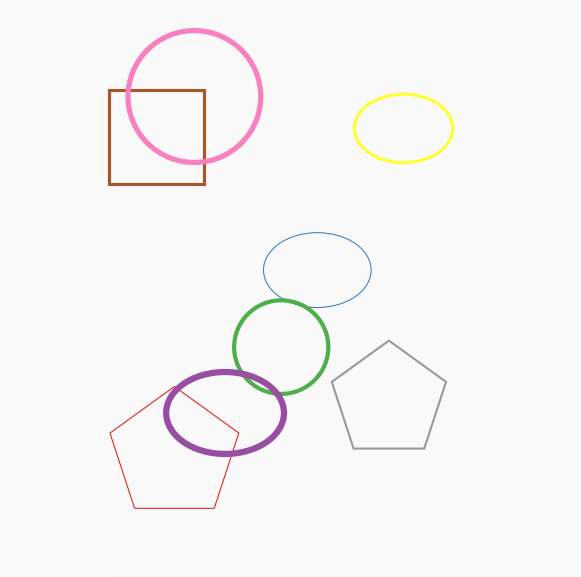[{"shape": "pentagon", "thickness": 0.5, "radius": 0.58, "center": [0.3, 0.213]}, {"shape": "oval", "thickness": 0.5, "radius": 0.46, "center": [0.546, 0.531]}, {"shape": "circle", "thickness": 2, "radius": 0.41, "center": [0.484, 0.398]}, {"shape": "oval", "thickness": 3, "radius": 0.51, "center": [0.387, 0.284]}, {"shape": "oval", "thickness": 1.5, "radius": 0.42, "center": [0.694, 0.777]}, {"shape": "square", "thickness": 1.5, "radius": 0.41, "center": [0.269, 0.761]}, {"shape": "circle", "thickness": 2.5, "radius": 0.57, "center": [0.334, 0.832]}, {"shape": "pentagon", "thickness": 1, "radius": 0.52, "center": [0.669, 0.306]}]